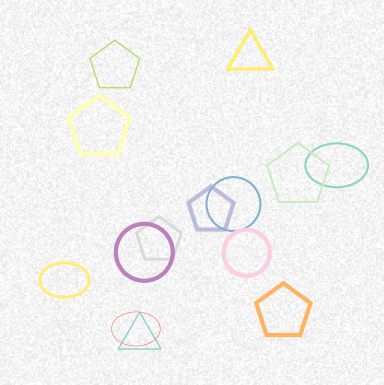[{"shape": "triangle", "thickness": 1, "radius": 0.32, "center": [0.363, 0.125]}, {"shape": "oval", "thickness": 1.5, "radius": 0.41, "center": [0.875, 0.571]}, {"shape": "pentagon", "thickness": 3, "radius": 0.42, "center": [0.257, 0.669]}, {"shape": "pentagon", "thickness": 3, "radius": 0.31, "center": [0.548, 0.454]}, {"shape": "oval", "thickness": 0.5, "radius": 0.32, "center": [0.353, 0.146]}, {"shape": "circle", "thickness": 1.5, "radius": 0.35, "center": [0.606, 0.47]}, {"shape": "pentagon", "thickness": 3, "radius": 0.37, "center": [0.736, 0.19]}, {"shape": "pentagon", "thickness": 1, "radius": 0.34, "center": [0.298, 0.827]}, {"shape": "circle", "thickness": 3, "radius": 0.3, "center": [0.641, 0.343]}, {"shape": "pentagon", "thickness": 2, "radius": 0.31, "center": [0.413, 0.376]}, {"shape": "circle", "thickness": 3, "radius": 0.37, "center": [0.375, 0.345]}, {"shape": "pentagon", "thickness": 1.5, "radius": 0.42, "center": [0.774, 0.544]}, {"shape": "oval", "thickness": 2, "radius": 0.32, "center": [0.167, 0.272]}, {"shape": "triangle", "thickness": 2.5, "radius": 0.34, "center": [0.65, 0.855]}]